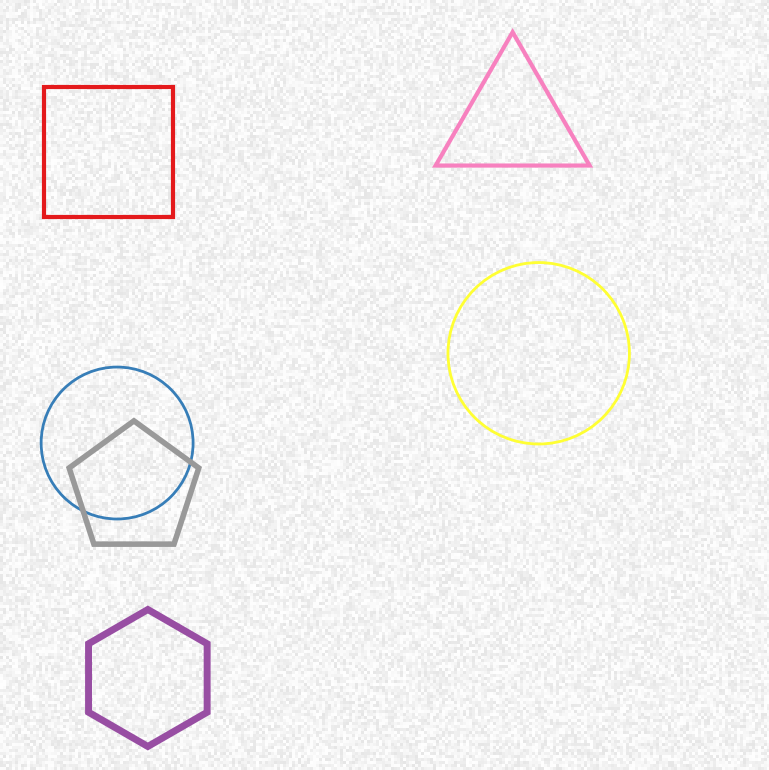[{"shape": "square", "thickness": 1.5, "radius": 0.42, "center": [0.141, 0.803]}, {"shape": "circle", "thickness": 1, "radius": 0.49, "center": [0.152, 0.425]}, {"shape": "hexagon", "thickness": 2.5, "radius": 0.44, "center": [0.192, 0.119]}, {"shape": "circle", "thickness": 1, "radius": 0.59, "center": [0.7, 0.541]}, {"shape": "triangle", "thickness": 1.5, "radius": 0.58, "center": [0.666, 0.843]}, {"shape": "pentagon", "thickness": 2, "radius": 0.44, "center": [0.174, 0.365]}]